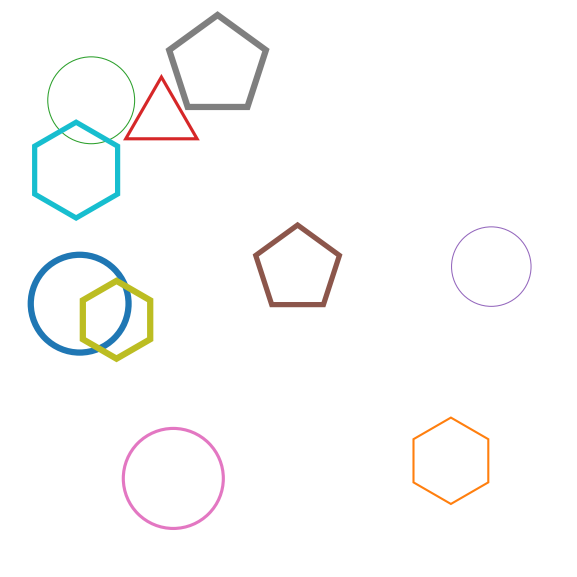[{"shape": "circle", "thickness": 3, "radius": 0.42, "center": [0.138, 0.473]}, {"shape": "hexagon", "thickness": 1, "radius": 0.37, "center": [0.781, 0.201]}, {"shape": "circle", "thickness": 0.5, "radius": 0.38, "center": [0.158, 0.825]}, {"shape": "triangle", "thickness": 1.5, "radius": 0.36, "center": [0.279, 0.794]}, {"shape": "circle", "thickness": 0.5, "radius": 0.34, "center": [0.851, 0.537]}, {"shape": "pentagon", "thickness": 2.5, "radius": 0.38, "center": [0.515, 0.533]}, {"shape": "circle", "thickness": 1.5, "radius": 0.43, "center": [0.3, 0.171]}, {"shape": "pentagon", "thickness": 3, "radius": 0.44, "center": [0.377, 0.885]}, {"shape": "hexagon", "thickness": 3, "radius": 0.34, "center": [0.202, 0.445]}, {"shape": "hexagon", "thickness": 2.5, "radius": 0.41, "center": [0.132, 0.705]}]